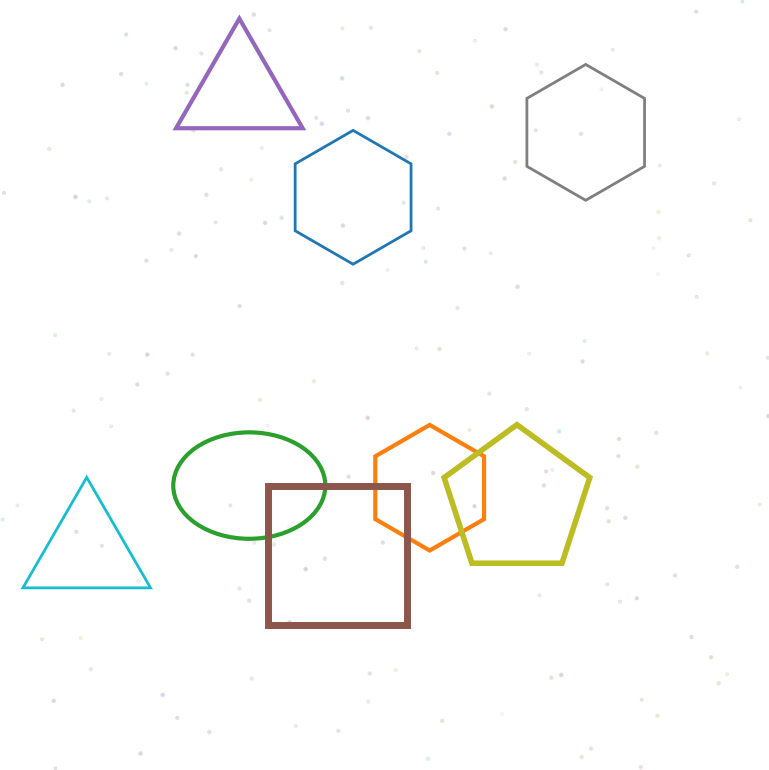[{"shape": "hexagon", "thickness": 1, "radius": 0.43, "center": [0.459, 0.744]}, {"shape": "hexagon", "thickness": 1.5, "radius": 0.41, "center": [0.558, 0.367]}, {"shape": "oval", "thickness": 1.5, "radius": 0.49, "center": [0.324, 0.369]}, {"shape": "triangle", "thickness": 1.5, "radius": 0.47, "center": [0.311, 0.881]}, {"shape": "square", "thickness": 2.5, "radius": 0.45, "center": [0.438, 0.278]}, {"shape": "hexagon", "thickness": 1, "radius": 0.44, "center": [0.761, 0.828]}, {"shape": "pentagon", "thickness": 2, "radius": 0.5, "center": [0.671, 0.349]}, {"shape": "triangle", "thickness": 1, "radius": 0.48, "center": [0.113, 0.284]}]